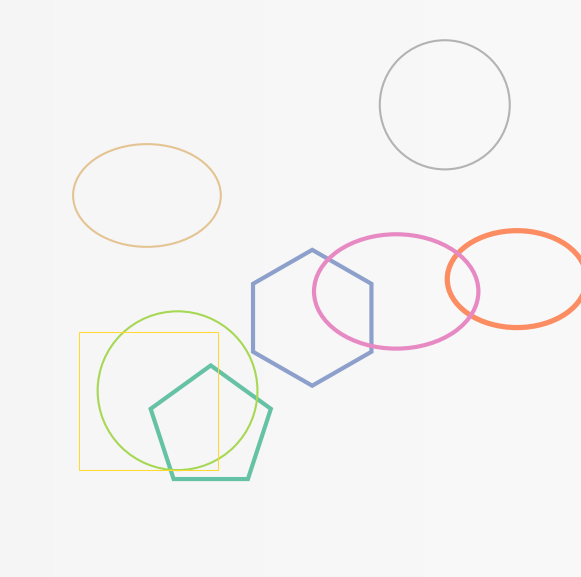[{"shape": "pentagon", "thickness": 2, "radius": 0.54, "center": [0.363, 0.258]}, {"shape": "oval", "thickness": 2.5, "radius": 0.6, "center": [0.889, 0.516]}, {"shape": "hexagon", "thickness": 2, "radius": 0.59, "center": [0.537, 0.449]}, {"shape": "oval", "thickness": 2, "radius": 0.71, "center": [0.682, 0.494]}, {"shape": "circle", "thickness": 1, "radius": 0.69, "center": [0.305, 0.323]}, {"shape": "square", "thickness": 0.5, "radius": 0.6, "center": [0.255, 0.305]}, {"shape": "oval", "thickness": 1, "radius": 0.64, "center": [0.253, 0.661]}, {"shape": "circle", "thickness": 1, "radius": 0.56, "center": [0.765, 0.818]}]